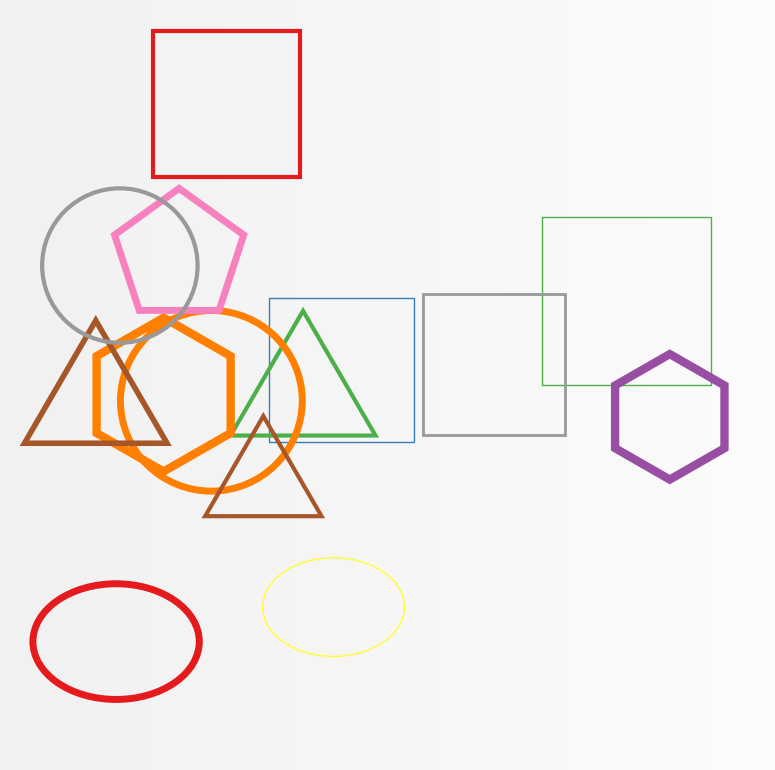[{"shape": "oval", "thickness": 2.5, "radius": 0.54, "center": [0.15, 0.167]}, {"shape": "square", "thickness": 1.5, "radius": 0.47, "center": [0.292, 0.865]}, {"shape": "square", "thickness": 0.5, "radius": 0.47, "center": [0.441, 0.519]}, {"shape": "square", "thickness": 0.5, "radius": 0.54, "center": [0.808, 0.609]}, {"shape": "triangle", "thickness": 1.5, "radius": 0.54, "center": [0.391, 0.488]}, {"shape": "hexagon", "thickness": 3, "radius": 0.41, "center": [0.864, 0.459]}, {"shape": "hexagon", "thickness": 3, "radius": 0.5, "center": [0.211, 0.488]}, {"shape": "circle", "thickness": 2.5, "radius": 0.59, "center": [0.273, 0.479]}, {"shape": "oval", "thickness": 0.5, "radius": 0.46, "center": [0.43, 0.212]}, {"shape": "triangle", "thickness": 2, "radius": 0.53, "center": [0.124, 0.477]}, {"shape": "triangle", "thickness": 1.5, "radius": 0.43, "center": [0.34, 0.373]}, {"shape": "pentagon", "thickness": 2.5, "radius": 0.44, "center": [0.231, 0.668]}, {"shape": "square", "thickness": 1, "radius": 0.46, "center": [0.637, 0.527]}, {"shape": "circle", "thickness": 1.5, "radius": 0.5, "center": [0.155, 0.655]}]